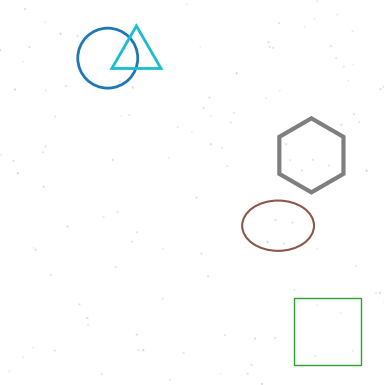[{"shape": "circle", "thickness": 2, "radius": 0.39, "center": [0.28, 0.849]}, {"shape": "square", "thickness": 1, "radius": 0.43, "center": [0.851, 0.138]}, {"shape": "oval", "thickness": 1.5, "radius": 0.47, "center": [0.722, 0.414]}, {"shape": "hexagon", "thickness": 3, "radius": 0.48, "center": [0.809, 0.596]}, {"shape": "triangle", "thickness": 2, "radius": 0.37, "center": [0.354, 0.859]}]